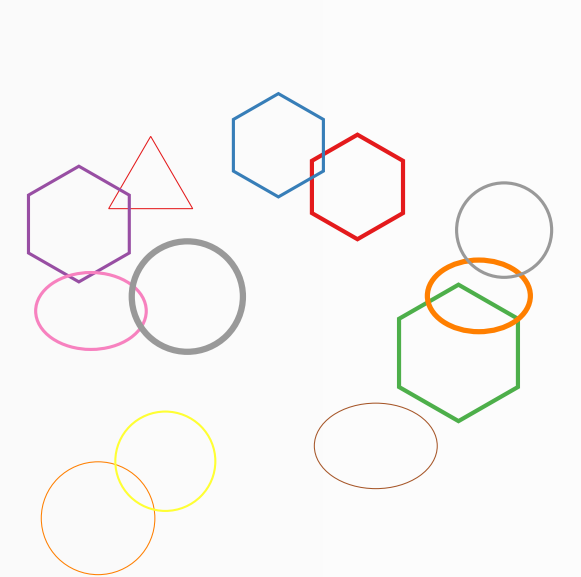[{"shape": "triangle", "thickness": 0.5, "radius": 0.42, "center": [0.259, 0.68]}, {"shape": "hexagon", "thickness": 2, "radius": 0.45, "center": [0.615, 0.675]}, {"shape": "hexagon", "thickness": 1.5, "radius": 0.45, "center": [0.479, 0.748]}, {"shape": "hexagon", "thickness": 2, "radius": 0.59, "center": [0.789, 0.388]}, {"shape": "hexagon", "thickness": 1.5, "radius": 0.5, "center": [0.136, 0.611]}, {"shape": "circle", "thickness": 0.5, "radius": 0.49, "center": [0.169, 0.102]}, {"shape": "oval", "thickness": 2.5, "radius": 0.44, "center": [0.824, 0.487]}, {"shape": "circle", "thickness": 1, "radius": 0.43, "center": [0.284, 0.2]}, {"shape": "oval", "thickness": 0.5, "radius": 0.53, "center": [0.647, 0.227]}, {"shape": "oval", "thickness": 1.5, "radius": 0.48, "center": [0.156, 0.461]}, {"shape": "circle", "thickness": 1.5, "radius": 0.41, "center": [0.867, 0.601]}, {"shape": "circle", "thickness": 3, "radius": 0.48, "center": [0.322, 0.486]}]